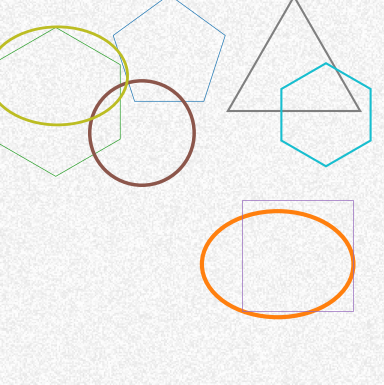[{"shape": "pentagon", "thickness": 0.5, "radius": 0.76, "center": [0.44, 0.861]}, {"shape": "oval", "thickness": 3, "radius": 0.98, "center": [0.721, 0.314]}, {"shape": "hexagon", "thickness": 0.5, "radius": 0.97, "center": [0.145, 0.735]}, {"shape": "square", "thickness": 0.5, "radius": 0.72, "center": [0.772, 0.336]}, {"shape": "circle", "thickness": 2.5, "radius": 0.68, "center": [0.369, 0.654]}, {"shape": "triangle", "thickness": 1.5, "radius": 0.99, "center": [0.764, 0.811]}, {"shape": "oval", "thickness": 2, "radius": 0.91, "center": [0.149, 0.803]}, {"shape": "hexagon", "thickness": 1.5, "radius": 0.67, "center": [0.847, 0.702]}]